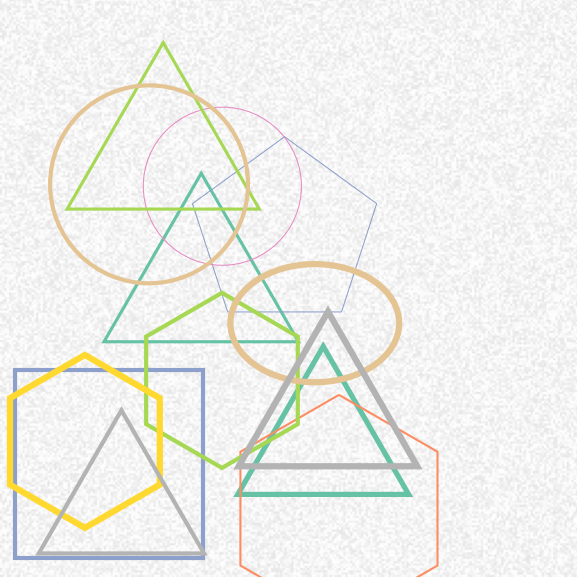[{"shape": "triangle", "thickness": 1.5, "radius": 0.97, "center": [0.349, 0.505]}, {"shape": "triangle", "thickness": 2.5, "radius": 0.85, "center": [0.56, 0.228]}, {"shape": "hexagon", "thickness": 1, "radius": 0.99, "center": [0.587, 0.118]}, {"shape": "pentagon", "thickness": 0.5, "radius": 0.84, "center": [0.493, 0.595]}, {"shape": "square", "thickness": 2, "radius": 0.81, "center": [0.189, 0.196]}, {"shape": "circle", "thickness": 0.5, "radius": 0.68, "center": [0.385, 0.677]}, {"shape": "hexagon", "thickness": 2, "radius": 0.76, "center": [0.384, 0.341]}, {"shape": "triangle", "thickness": 1.5, "radius": 0.96, "center": [0.283, 0.733]}, {"shape": "hexagon", "thickness": 3, "radius": 0.75, "center": [0.147, 0.235]}, {"shape": "oval", "thickness": 3, "radius": 0.73, "center": [0.545, 0.44]}, {"shape": "circle", "thickness": 2, "radius": 0.86, "center": [0.258, 0.68]}, {"shape": "triangle", "thickness": 3, "radius": 0.89, "center": [0.568, 0.281]}, {"shape": "triangle", "thickness": 2, "radius": 0.83, "center": [0.21, 0.123]}]